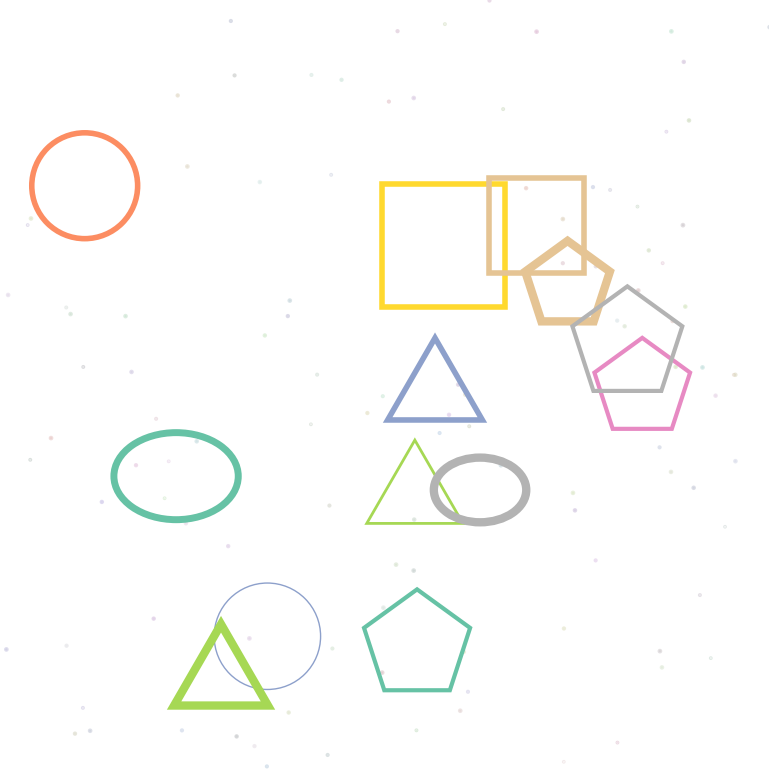[{"shape": "pentagon", "thickness": 1.5, "radius": 0.36, "center": [0.542, 0.162]}, {"shape": "oval", "thickness": 2.5, "radius": 0.4, "center": [0.229, 0.382]}, {"shape": "circle", "thickness": 2, "radius": 0.34, "center": [0.11, 0.759]}, {"shape": "triangle", "thickness": 2, "radius": 0.36, "center": [0.565, 0.49]}, {"shape": "circle", "thickness": 0.5, "radius": 0.35, "center": [0.347, 0.174]}, {"shape": "pentagon", "thickness": 1.5, "radius": 0.33, "center": [0.834, 0.496]}, {"shape": "triangle", "thickness": 3, "radius": 0.35, "center": [0.287, 0.119]}, {"shape": "triangle", "thickness": 1, "radius": 0.36, "center": [0.539, 0.356]}, {"shape": "square", "thickness": 2, "radius": 0.4, "center": [0.576, 0.681]}, {"shape": "pentagon", "thickness": 3, "radius": 0.29, "center": [0.737, 0.629]}, {"shape": "square", "thickness": 2, "radius": 0.31, "center": [0.697, 0.707]}, {"shape": "oval", "thickness": 3, "radius": 0.3, "center": [0.623, 0.364]}, {"shape": "pentagon", "thickness": 1.5, "radius": 0.38, "center": [0.815, 0.553]}]